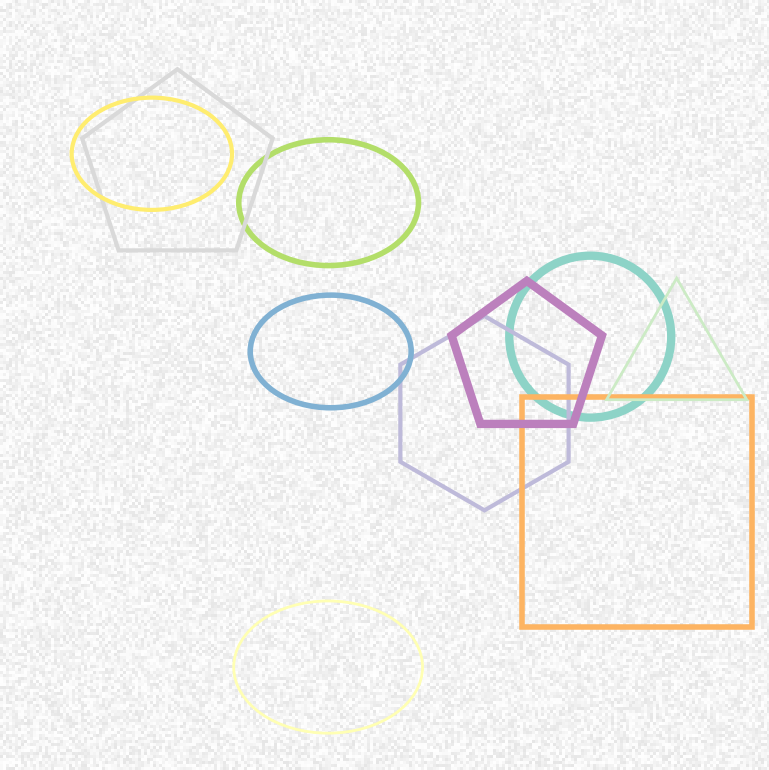[{"shape": "circle", "thickness": 3, "radius": 0.53, "center": [0.767, 0.563]}, {"shape": "oval", "thickness": 1, "radius": 0.61, "center": [0.426, 0.134]}, {"shape": "hexagon", "thickness": 1.5, "radius": 0.63, "center": [0.629, 0.463]}, {"shape": "oval", "thickness": 2, "radius": 0.52, "center": [0.429, 0.544]}, {"shape": "square", "thickness": 2, "radius": 0.75, "center": [0.827, 0.335]}, {"shape": "oval", "thickness": 2, "radius": 0.58, "center": [0.427, 0.737]}, {"shape": "pentagon", "thickness": 1.5, "radius": 0.65, "center": [0.23, 0.78]}, {"shape": "pentagon", "thickness": 3, "radius": 0.51, "center": [0.684, 0.533]}, {"shape": "triangle", "thickness": 1, "radius": 0.53, "center": [0.879, 0.533]}, {"shape": "oval", "thickness": 1.5, "radius": 0.52, "center": [0.197, 0.8]}]